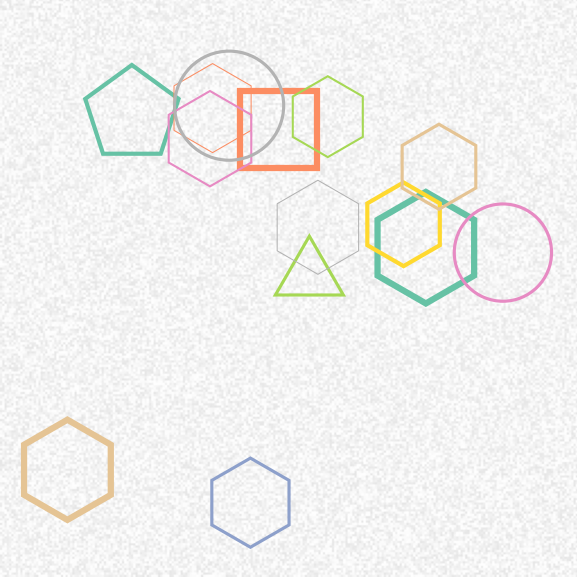[{"shape": "hexagon", "thickness": 3, "radius": 0.48, "center": [0.737, 0.57]}, {"shape": "pentagon", "thickness": 2, "radius": 0.42, "center": [0.228, 0.802]}, {"shape": "hexagon", "thickness": 0.5, "radius": 0.39, "center": [0.368, 0.812]}, {"shape": "square", "thickness": 3, "radius": 0.33, "center": [0.482, 0.776]}, {"shape": "hexagon", "thickness": 1.5, "radius": 0.39, "center": [0.434, 0.129]}, {"shape": "circle", "thickness": 1.5, "radius": 0.42, "center": [0.871, 0.562]}, {"shape": "hexagon", "thickness": 1, "radius": 0.41, "center": [0.364, 0.759]}, {"shape": "triangle", "thickness": 1.5, "radius": 0.34, "center": [0.536, 0.522]}, {"shape": "hexagon", "thickness": 1, "radius": 0.35, "center": [0.568, 0.797]}, {"shape": "hexagon", "thickness": 2, "radius": 0.36, "center": [0.699, 0.611]}, {"shape": "hexagon", "thickness": 1.5, "radius": 0.37, "center": [0.76, 0.71]}, {"shape": "hexagon", "thickness": 3, "radius": 0.43, "center": [0.117, 0.186]}, {"shape": "hexagon", "thickness": 0.5, "radius": 0.41, "center": [0.55, 0.606]}, {"shape": "circle", "thickness": 1.5, "radius": 0.47, "center": [0.397, 0.816]}]